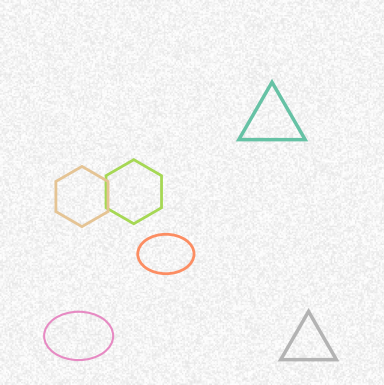[{"shape": "triangle", "thickness": 2.5, "radius": 0.5, "center": [0.707, 0.687]}, {"shape": "oval", "thickness": 2, "radius": 0.37, "center": [0.431, 0.34]}, {"shape": "oval", "thickness": 1.5, "radius": 0.45, "center": [0.204, 0.128]}, {"shape": "hexagon", "thickness": 2, "radius": 0.42, "center": [0.348, 0.502]}, {"shape": "hexagon", "thickness": 2, "radius": 0.39, "center": [0.213, 0.49]}, {"shape": "triangle", "thickness": 2.5, "radius": 0.42, "center": [0.801, 0.108]}]